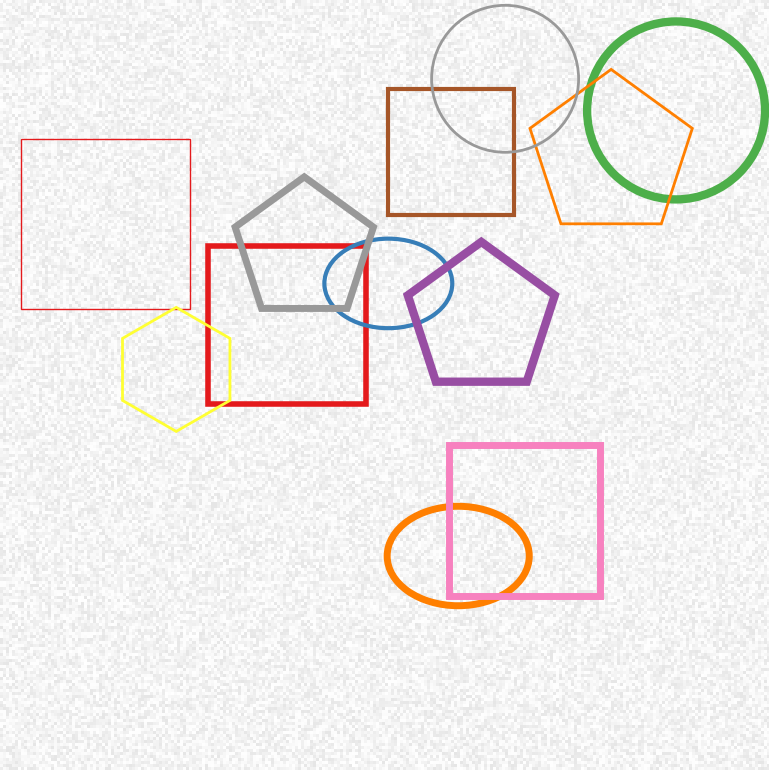[{"shape": "square", "thickness": 0.5, "radius": 0.55, "center": [0.137, 0.709]}, {"shape": "square", "thickness": 2, "radius": 0.51, "center": [0.372, 0.578]}, {"shape": "oval", "thickness": 1.5, "radius": 0.42, "center": [0.504, 0.632]}, {"shape": "circle", "thickness": 3, "radius": 0.58, "center": [0.878, 0.857]}, {"shape": "pentagon", "thickness": 3, "radius": 0.5, "center": [0.625, 0.585]}, {"shape": "pentagon", "thickness": 1, "radius": 0.55, "center": [0.794, 0.799]}, {"shape": "oval", "thickness": 2.5, "radius": 0.46, "center": [0.595, 0.278]}, {"shape": "hexagon", "thickness": 1, "radius": 0.4, "center": [0.229, 0.52]}, {"shape": "square", "thickness": 1.5, "radius": 0.41, "center": [0.586, 0.802]}, {"shape": "square", "thickness": 2.5, "radius": 0.49, "center": [0.681, 0.324]}, {"shape": "circle", "thickness": 1, "radius": 0.48, "center": [0.656, 0.898]}, {"shape": "pentagon", "thickness": 2.5, "radius": 0.47, "center": [0.395, 0.676]}]